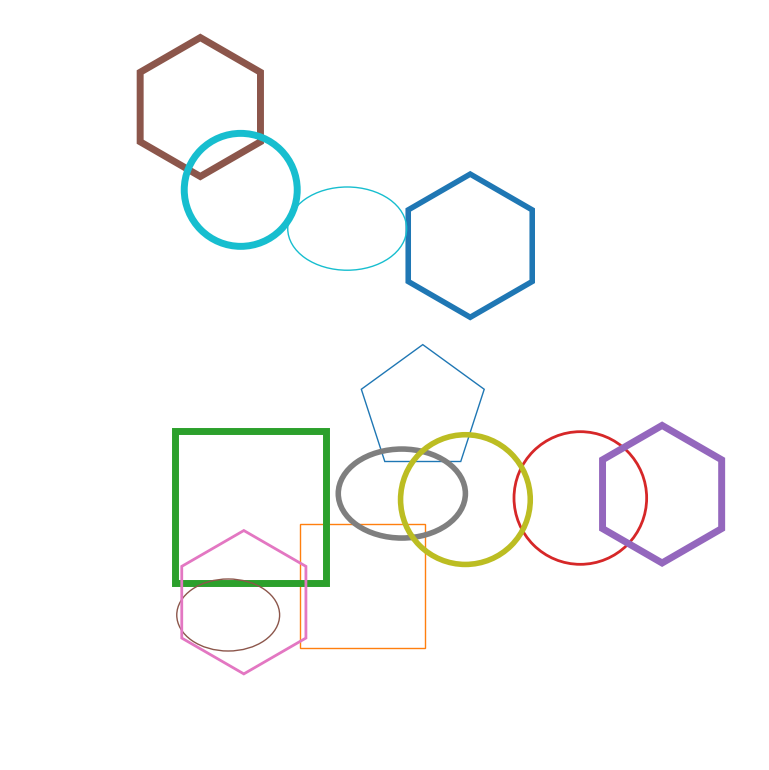[{"shape": "hexagon", "thickness": 2, "radius": 0.46, "center": [0.611, 0.681]}, {"shape": "pentagon", "thickness": 0.5, "radius": 0.42, "center": [0.549, 0.469]}, {"shape": "square", "thickness": 0.5, "radius": 0.41, "center": [0.471, 0.239]}, {"shape": "square", "thickness": 2.5, "radius": 0.49, "center": [0.325, 0.342]}, {"shape": "circle", "thickness": 1, "radius": 0.43, "center": [0.754, 0.353]}, {"shape": "hexagon", "thickness": 2.5, "radius": 0.45, "center": [0.86, 0.358]}, {"shape": "hexagon", "thickness": 2.5, "radius": 0.45, "center": [0.26, 0.861]}, {"shape": "oval", "thickness": 0.5, "radius": 0.33, "center": [0.296, 0.201]}, {"shape": "hexagon", "thickness": 1, "radius": 0.47, "center": [0.317, 0.218]}, {"shape": "oval", "thickness": 2, "radius": 0.41, "center": [0.522, 0.359]}, {"shape": "circle", "thickness": 2, "radius": 0.42, "center": [0.604, 0.351]}, {"shape": "oval", "thickness": 0.5, "radius": 0.39, "center": [0.451, 0.703]}, {"shape": "circle", "thickness": 2.5, "radius": 0.37, "center": [0.313, 0.753]}]